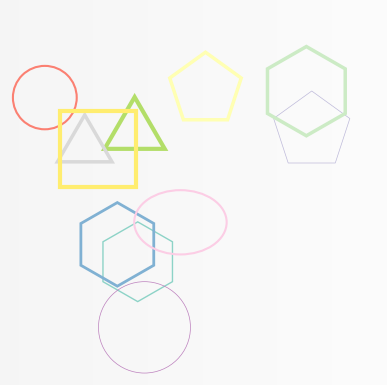[{"shape": "hexagon", "thickness": 1, "radius": 0.52, "center": [0.355, 0.32]}, {"shape": "pentagon", "thickness": 2.5, "radius": 0.48, "center": [0.53, 0.767]}, {"shape": "pentagon", "thickness": 0.5, "radius": 0.52, "center": [0.804, 0.66]}, {"shape": "circle", "thickness": 1.5, "radius": 0.41, "center": [0.116, 0.747]}, {"shape": "hexagon", "thickness": 2, "radius": 0.54, "center": [0.303, 0.365]}, {"shape": "triangle", "thickness": 3, "radius": 0.45, "center": [0.347, 0.658]}, {"shape": "oval", "thickness": 1.5, "radius": 0.6, "center": [0.466, 0.423]}, {"shape": "triangle", "thickness": 2.5, "radius": 0.41, "center": [0.219, 0.62]}, {"shape": "circle", "thickness": 0.5, "radius": 0.59, "center": [0.373, 0.15]}, {"shape": "hexagon", "thickness": 2.5, "radius": 0.58, "center": [0.791, 0.763]}, {"shape": "square", "thickness": 3, "radius": 0.49, "center": [0.252, 0.614]}]